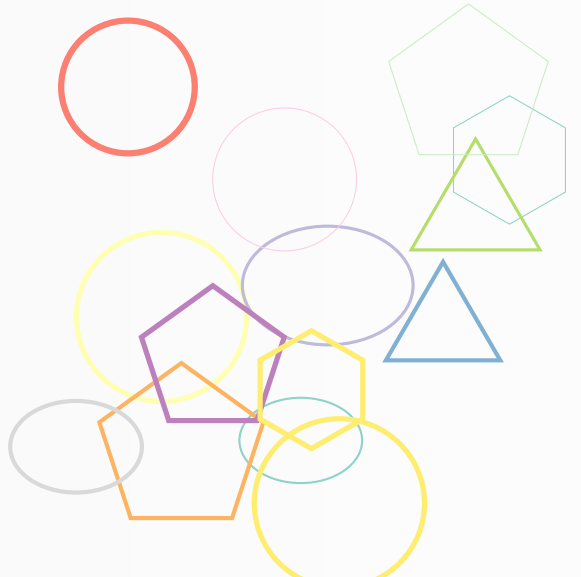[{"shape": "hexagon", "thickness": 0.5, "radius": 0.56, "center": [0.877, 0.722]}, {"shape": "oval", "thickness": 1, "radius": 0.53, "center": [0.517, 0.236]}, {"shape": "circle", "thickness": 2.5, "radius": 0.73, "center": [0.278, 0.45]}, {"shape": "oval", "thickness": 1.5, "radius": 0.73, "center": [0.564, 0.505]}, {"shape": "circle", "thickness": 3, "radius": 0.57, "center": [0.22, 0.849]}, {"shape": "triangle", "thickness": 2, "radius": 0.57, "center": [0.762, 0.432]}, {"shape": "pentagon", "thickness": 2, "radius": 0.74, "center": [0.312, 0.222]}, {"shape": "triangle", "thickness": 1.5, "radius": 0.64, "center": [0.818, 0.63]}, {"shape": "circle", "thickness": 0.5, "radius": 0.62, "center": [0.49, 0.688]}, {"shape": "oval", "thickness": 2, "radius": 0.57, "center": [0.131, 0.226]}, {"shape": "pentagon", "thickness": 2.5, "radius": 0.65, "center": [0.366, 0.375]}, {"shape": "pentagon", "thickness": 0.5, "radius": 0.72, "center": [0.806, 0.848]}, {"shape": "hexagon", "thickness": 2.5, "radius": 0.51, "center": [0.536, 0.324]}, {"shape": "circle", "thickness": 2.5, "radius": 0.73, "center": [0.584, 0.128]}]